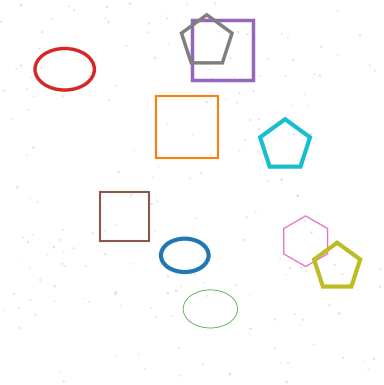[{"shape": "oval", "thickness": 3, "radius": 0.31, "center": [0.48, 0.337]}, {"shape": "square", "thickness": 1.5, "radius": 0.4, "center": [0.487, 0.671]}, {"shape": "oval", "thickness": 0.5, "radius": 0.35, "center": [0.546, 0.198]}, {"shape": "oval", "thickness": 2.5, "radius": 0.39, "center": [0.168, 0.82]}, {"shape": "square", "thickness": 2.5, "radius": 0.39, "center": [0.577, 0.871]}, {"shape": "square", "thickness": 1.5, "radius": 0.32, "center": [0.324, 0.437]}, {"shape": "hexagon", "thickness": 1, "radius": 0.33, "center": [0.794, 0.373]}, {"shape": "pentagon", "thickness": 2.5, "radius": 0.34, "center": [0.537, 0.893]}, {"shape": "pentagon", "thickness": 3, "radius": 0.31, "center": [0.876, 0.307]}, {"shape": "pentagon", "thickness": 3, "radius": 0.34, "center": [0.74, 0.622]}]